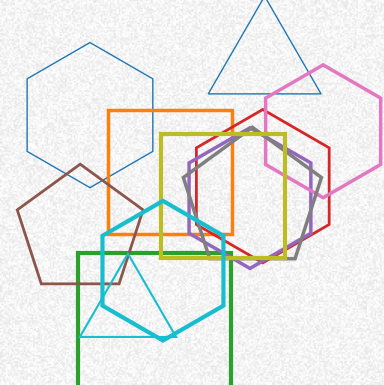[{"shape": "triangle", "thickness": 1, "radius": 0.85, "center": [0.687, 0.841]}, {"shape": "hexagon", "thickness": 1, "radius": 0.94, "center": [0.234, 0.701]}, {"shape": "square", "thickness": 2.5, "radius": 0.81, "center": [0.442, 0.553]}, {"shape": "square", "thickness": 3, "radius": 0.99, "center": [0.401, 0.144]}, {"shape": "hexagon", "thickness": 2, "radius": 1.0, "center": [0.683, 0.516]}, {"shape": "hexagon", "thickness": 2.5, "radius": 0.91, "center": [0.649, 0.485]}, {"shape": "pentagon", "thickness": 2, "radius": 0.86, "center": [0.208, 0.402]}, {"shape": "hexagon", "thickness": 2.5, "radius": 0.86, "center": [0.839, 0.659]}, {"shape": "pentagon", "thickness": 2.5, "radius": 0.94, "center": [0.656, 0.481]}, {"shape": "square", "thickness": 3, "radius": 0.8, "center": [0.58, 0.492]}, {"shape": "triangle", "thickness": 1.5, "radius": 0.72, "center": [0.332, 0.197]}, {"shape": "hexagon", "thickness": 3, "radius": 0.91, "center": [0.423, 0.297]}]